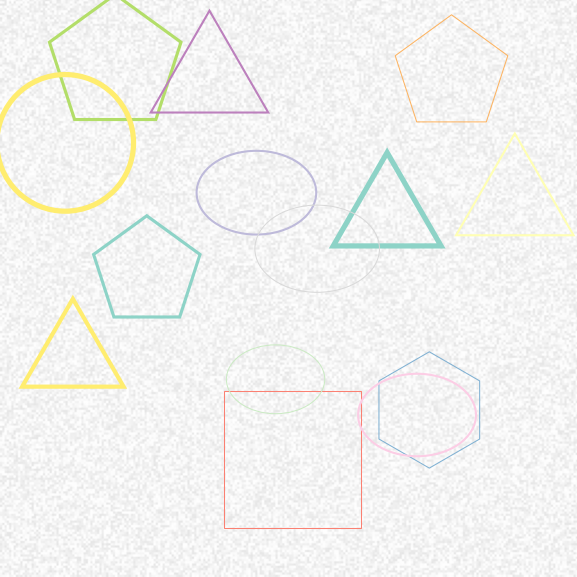[{"shape": "pentagon", "thickness": 1.5, "radius": 0.48, "center": [0.254, 0.529]}, {"shape": "triangle", "thickness": 2.5, "radius": 0.54, "center": [0.67, 0.627]}, {"shape": "triangle", "thickness": 1, "radius": 0.59, "center": [0.891, 0.651]}, {"shape": "oval", "thickness": 1, "radius": 0.52, "center": [0.444, 0.665]}, {"shape": "square", "thickness": 0.5, "radius": 0.6, "center": [0.507, 0.204]}, {"shape": "hexagon", "thickness": 0.5, "radius": 0.5, "center": [0.743, 0.289]}, {"shape": "pentagon", "thickness": 0.5, "radius": 0.51, "center": [0.782, 0.871]}, {"shape": "pentagon", "thickness": 1.5, "radius": 0.6, "center": [0.2, 0.889]}, {"shape": "oval", "thickness": 1, "radius": 0.51, "center": [0.722, 0.281]}, {"shape": "oval", "thickness": 0.5, "radius": 0.54, "center": [0.549, 0.568]}, {"shape": "triangle", "thickness": 1, "radius": 0.59, "center": [0.363, 0.863]}, {"shape": "oval", "thickness": 0.5, "radius": 0.43, "center": [0.477, 0.342]}, {"shape": "triangle", "thickness": 2, "radius": 0.51, "center": [0.126, 0.38]}, {"shape": "circle", "thickness": 2.5, "radius": 0.59, "center": [0.113, 0.752]}]